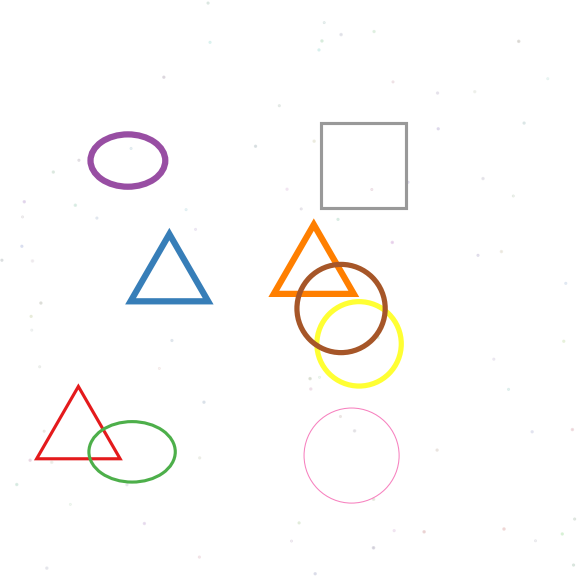[{"shape": "triangle", "thickness": 1.5, "radius": 0.42, "center": [0.136, 0.246]}, {"shape": "triangle", "thickness": 3, "radius": 0.39, "center": [0.293, 0.516]}, {"shape": "oval", "thickness": 1.5, "radius": 0.37, "center": [0.229, 0.217]}, {"shape": "oval", "thickness": 3, "radius": 0.32, "center": [0.221, 0.721]}, {"shape": "triangle", "thickness": 3, "radius": 0.4, "center": [0.543, 0.53]}, {"shape": "circle", "thickness": 2.5, "radius": 0.37, "center": [0.622, 0.404]}, {"shape": "circle", "thickness": 2.5, "radius": 0.38, "center": [0.591, 0.465]}, {"shape": "circle", "thickness": 0.5, "radius": 0.41, "center": [0.609, 0.21]}, {"shape": "square", "thickness": 1.5, "radius": 0.37, "center": [0.629, 0.713]}]